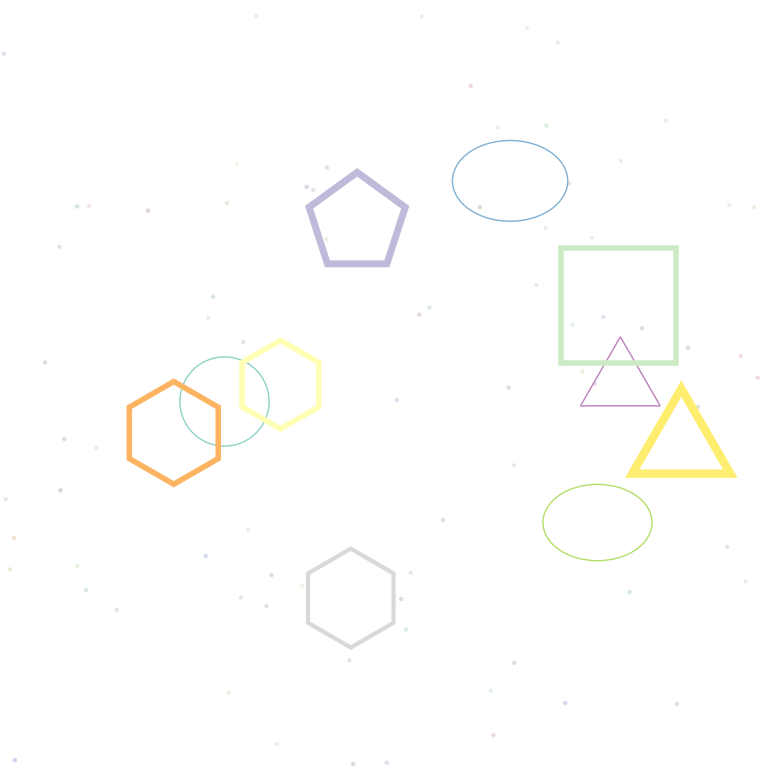[{"shape": "circle", "thickness": 0.5, "radius": 0.29, "center": [0.292, 0.479]}, {"shape": "hexagon", "thickness": 2, "radius": 0.29, "center": [0.364, 0.5]}, {"shape": "pentagon", "thickness": 2.5, "radius": 0.33, "center": [0.464, 0.711]}, {"shape": "oval", "thickness": 0.5, "radius": 0.37, "center": [0.662, 0.765]}, {"shape": "hexagon", "thickness": 2, "radius": 0.33, "center": [0.226, 0.438]}, {"shape": "oval", "thickness": 0.5, "radius": 0.35, "center": [0.776, 0.321]}, {"shape": "hexagon", "thickness": 1.5, "radius": 0.32, "center": [0.456, 0.223]}, {"shape": "triangle", "thickness": 0.5, "radius": 0.3, "center": [0.806, 0.503]}, {"shape": "square", "thickness": 2, "radius": 0.37, "center": [0.803, 0.603]}, {"shape": "triangle", "thickness": 3, "radius": 0.37, "center": [0.885, 0.422]}]